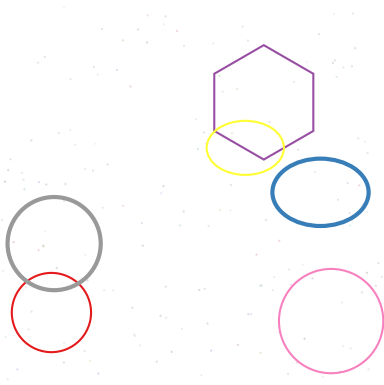[{"shape": "circle", "thickness": 1.5, "radius": 0.51, "center": [0.134, 0.188]}, {"shape": "oval", "thickness": 3, "radius": 0.62, "center": [0.833, 0.5]}, {"shape": "hexagon", "thickness": 1.5, "radius": 0.74, "center": [0.685, 0.734]}, {"shape": "oval", "thickness": 1.5, "radius": 0.5, "center": [0.637, 0.616]}, {"shape": "circle", "thickness": 1.5, "radius": 0.68, "center": [0.86, 0.166]}, {"shape": "circle", "thickness": 3, "radius": 0.6, "center": [0.141, 0.367]}]